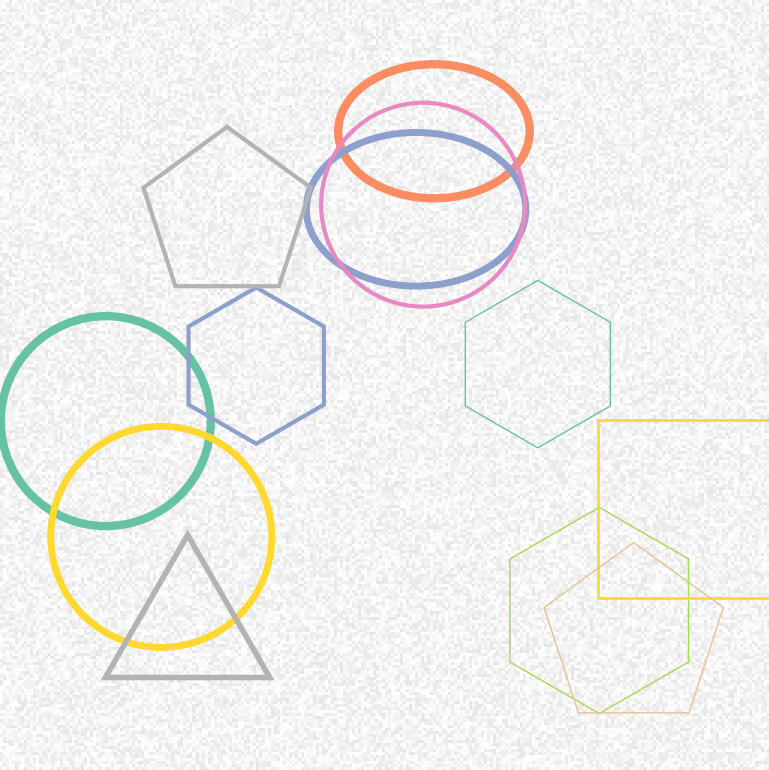[{"shape": "circle", "thickness": 3, "radius": 0.68, "center": [0.137, 0.453]}, {"shape": "hexagon", "thickness": 0.5, "radius": 0.54, "center": [0.698, 0.527]}, {"shape": "oval", "thickness": 3, "radius": 0.62, "center": [0.564, 0.83]}, {"shape": "oval", "thickness": 2.5, "radius": 0.71, "center": [0.54, 0.728]}, {"shape": "hexagon", "thickness": 1.5, "radius": 0.51, "center": [0.333, 0.525]}, {"shape": "circle", "thickness": 1.5, "radius": 0.66, "center": [0.549, 0.734]}, {"shape": "hexagon", "thickness": 0.5, "radius": 0.67, "center": [0.778, 0.207]}, {"shape": "circle", "thickness": 2.5, "radius": 0.72, "center": [0.209, 0.303]}, {"shape": "square", "thickness": 1, "radius": 0.58, "center": [0.892, 0.338]}, {"shape": "pentagon", "thickness": 0.5, "radius": 0.61, "center": [0.823, 0.173]}, {"shape": "pentagon", "thickness": 1.5, "radius": 0.57, "center": [0.295, 0.721]}, {"shape": "triangle", "thickness": 2, "radius": 0.62, "center": [0.244, 0.182]}]